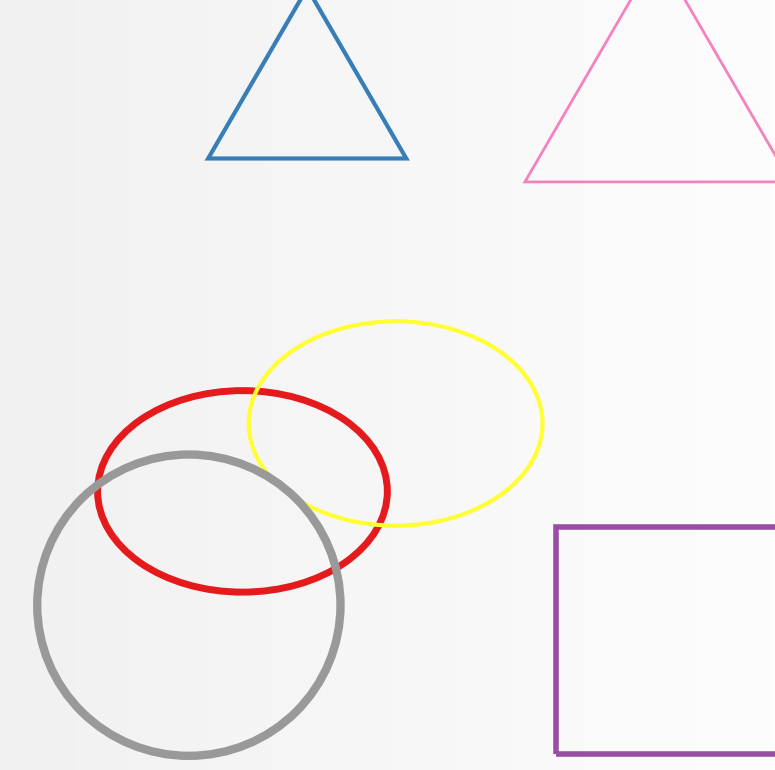[{"shape": "oval", "thickness": 2.5, "radius": 0.93, "center": [0.313, 0.362]}, {"shape": "triangle", "thickness": 1.5, "radius": 0.74, "center": [0.396, 0.868]}, {"shape": "square", "thickness": 2, "radius": 0.74, "center": [0.864, 0.168]}, {"shape": "oval", "thickness": 1.5, "radius": 0.95, "center": [0.51, 0.45]}, {"shape": "triangle", "thickness": 1, "radius": 0.99, "center": [0.849, 0.863]}, {"shape": "circle", "thickness": 3, "radius": 0.98, "center": [0.244, 0.214]}]